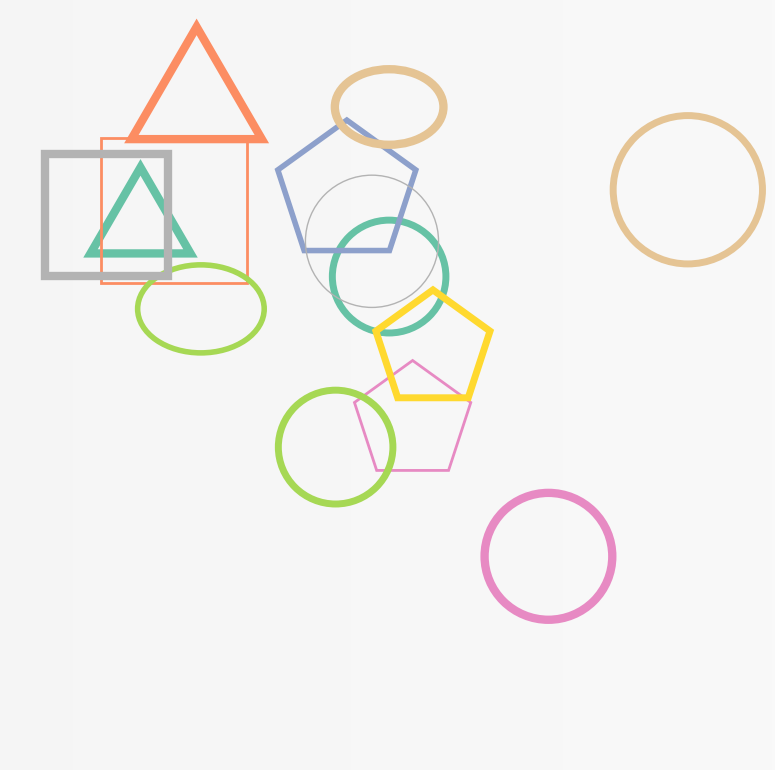[{"shape": "triangle", "thickness": 3, "radius": 0.37, "center": [0.181, 0.708]}, {"shape": "circle", "thickness": 2.5, "radius": 0.37, "center": [0.502, 0.641]}, {"shape": "triangle", "thickness": 3, "radius": 0.49, "center": [0.254, 0.868]}, {"shape": "square", "thickness": 1, "radius": 0.47, "center": [0.225, 0.727]}, {"shape": "pentagon", "thickness": 2, "radius": 0.47, "center": [0.448, 0.75]}, {"shape": "circle", "thickness": 3, "radius": 0.41, "center": [0.708, 0.278]}, {"shape": "pentagon", "thickness": 1, "radius": 0.39, "center": [0.532, 0.453]}, {"shape": "oval", "thickness": 2, "radius": 0.41, "center": [0.259, 0.599]}, {"shape": "circle", "thickness": 2.5, "radius": 0.37, "center": [0.433, 0.419]}, {"shape": "pentagon", "thickness": 2.5, "radius": 0.39, "center": [0.559, 0.546]}, {"shape": "oval", "thickness": 3, "radius": 0.35, "center": [0.502, 0.861]}, {"shape": "circle", "thickness": 2.5, "radius": 0.48, "center": [0.888, 0.754]}, {"shape": "circle", "thickness": 0.5, "radius": 0.43, "center": [0.48, 0.687]}, {"shape": "square", "thickness": 3, "radius": 0.4, "center": [0.137, 0.721]}]